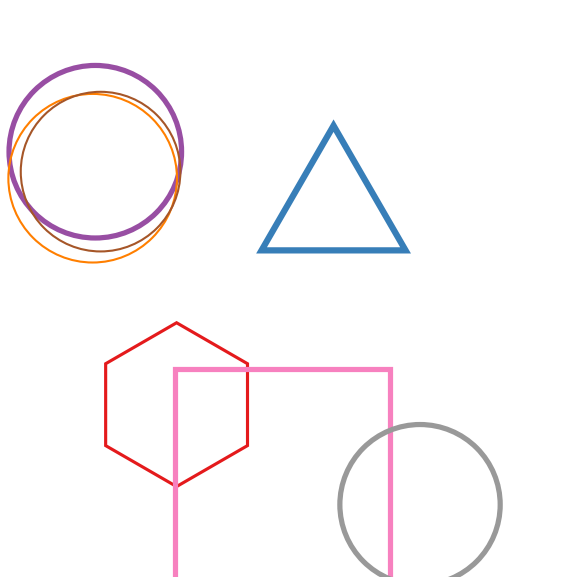[{"shape": "hexagon", "thickness": 1.5, "radius": 0.71, "center": [0.306, 0.298]}, {"shape": "triangle", "thickness": 3, "radius": 0.72, "center": [0.578, 0.638]}, {"shape": "circle", "thickness": 2.5, "radius": 0.75, "center": [0.165, 0.736]}, {"shape": "circle", "thickness": 1, "radius": 0.73, "center": [0.16, 0.691]}, {"shape": "circle", "thickness": 1, "radius": 0.69, "center": [0.174, 0.702]}, {"shape": "square", "thickness": 2.5, "radius": 0.93, "center": [0.489, 0.175]}, {"shape": "circle", "thickness": 2.5, "radius": 0.69, "center": [0.727, 0.125]}]